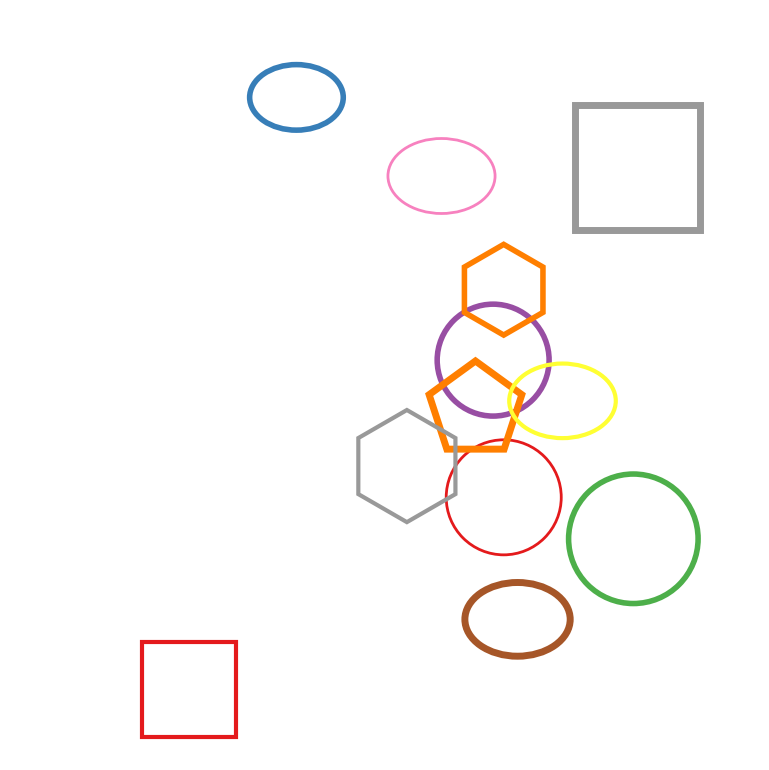[{"shape": "square", "thickness": 1.5, "radius": 0.31, "center": [0.245, 0.105]}, {"shape": "circle", "thickness": 1, "radius": 0.37, "center": [0.654, 0.354]}, {"shape": "oval", "thickness": 2, "radius": 0.3, "center": [0.385, 0.874]}, {"shape": "circle", "thickness": 2, "radius": 0.42, "center": [0.823, 0.3]}, {"shape": "circle", "thickness": 2, "radius": 0.36, "center": [0.64, 0.532]}, {"shape": "pentagon", "thickness": 2.5, "radius": 0.32, "center": [0.618, 0.468]}, {"shape": "hexagon", "thickness": 2, "radius": 0.29, "center": [0.654, 0.624]}, {"shape": "oval", "thickness": 1.5, "radius": 0.35, "center": [0.731, 0.479]}, {"shape": "oval", "thickness": 2.5, "radius": 0.34, "center": [0.672, 0.196]}, {"shape": "oval", "thickness": 1, "radius": 0.35, "center": [0.573, 0.771]}, {"shape": "square", "thickness": 2.5, "radius": 0.41, "center": [0.828, 0.783]}, {"shape": "hexagon", "thickness": 1.5, "radius": 0.36, "center": [0.528, 0.395]}]